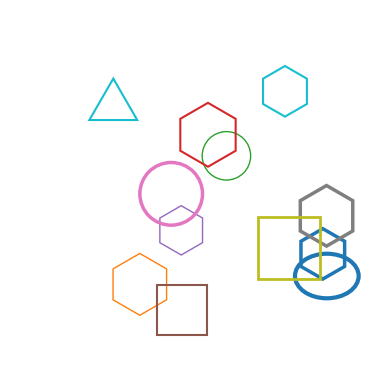[{"shape": "oval", "thickness": 3, "radius": 0.41, "center": [0.849, 0.283]}, {"shape": "hexagon", "thickness": 2.5, "radius": 0.33, "center": [0.838, 0.341]}, {"shape": "hexagon", "thickness": 1, "radius": 0.4, "center": [0.363, 0.261]}, {"shape": "circle", "thickness": 1, "radius": 0.31, "center": [0.588, 0.595]}, {"shape": "hexagon", "thickness": 1.5, "radius": 0.41, "center": [0.54, 0.65]}, {"shape": "hexagon", "thickness": 1, "radius": 0.32, "center": [0.471, 0.402]}, {"shape": "square", "thickness": 1.5, "radius": 0.32, "center": [0.474, 0.195]}, {"shape": "circle", "thickness": 2.5, "radius": 0.41, "center": [0.445, 0.497]}, {"shape": "hexagon", "thickness": 2.5, "radius": 0.39, "center": [0.848, 0.439]}, {"shape": "square", "thickness": 2, "radius": 0.4, "center": [0.75, 0.356]}, {"shape": "triangle", "thickness": 1.5, "radius": 0.36, "center": [0.294, 0.724]}, {"shape": "hexagon", "thickness": 1.5, "radius": 0.33, "center": [0.74, 0.763]}]